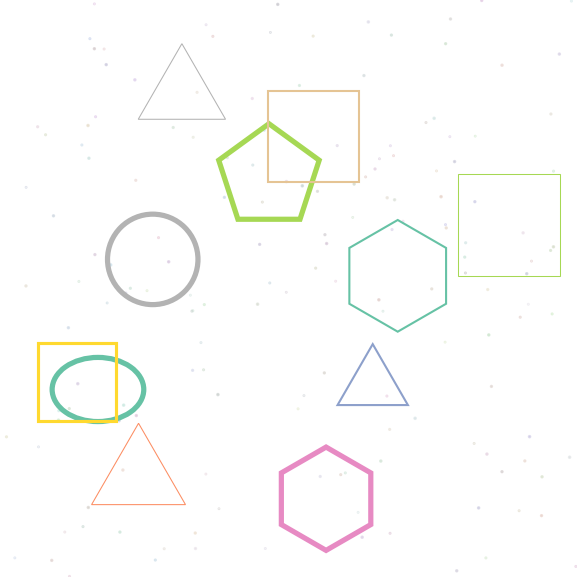[{"shape": "oval", "thickness": 2.5, "radius": 0.4, "center": [0.17, 0.325]}, {"shape": "hexagon", "thickness": 1, "radius": 0.48, "center": [0.689, 0.521]}, {"shape": "triangle", "thickness": 0.5, "radius": 0.47, "center": [0.24, 0.172]}, {"shape": "triangle", "thickness": 1, "radius": 0.35, "center": [0.645, 0.333]}, {"shape": "hexagon", "thickness": 2.5, "radius": 0.45, "center": [0.565, 0.136]}, {"shape": "square", "thickness": 0.5, "radius": 0.44, "center": [0.882, 0.609]}, {"shape": "pentagon", "thickness": 2.5, "radius": 0.46, "center": [0.466, 0.693]}, {"shape": "square", "thickness": 1.5, "radius": 0.34, "center": [0.133, 0.337]}, {"shape": "square", "thickness": 1, "radius": 0.39, "center": [0.542, 0.763]}, {"shape": "triangle", "thickness": 0.5, "radius": 0.44, "center": [0.315, 0.836]}, {"shape": "circle", "thickness": 2.5, "radius": 0.39, "center": [0.264, 0.55]}]